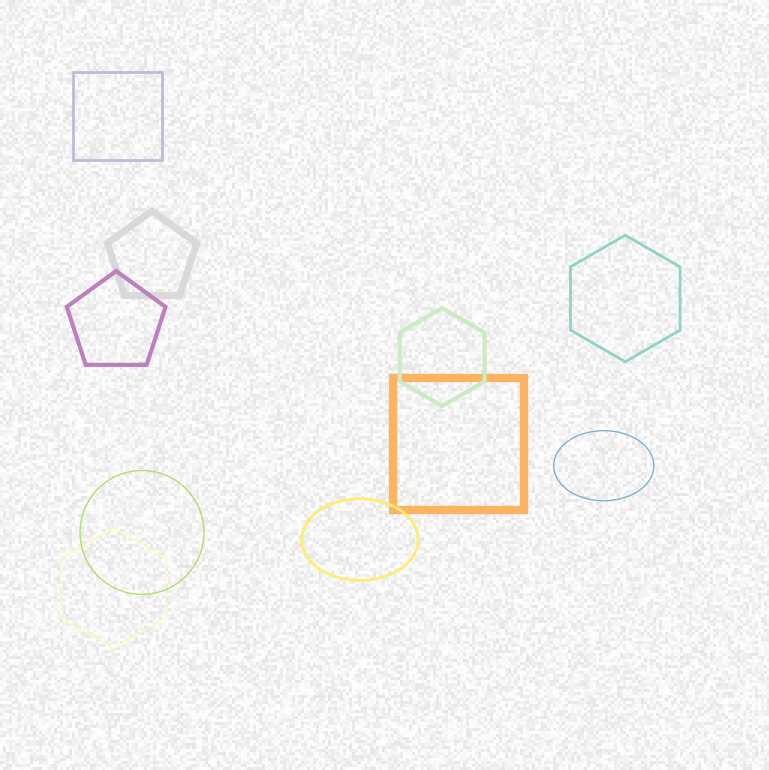[{"shape": "hexagon", "thickness": 1, "radius": 0.41, "center": [0.812, 0.612]}, {"shape": "hexagon", "thickness": 0.5, "radius": 0.39, "center": [0.147, 0.236]}, {"shape": "square", "thickness": 1, "radius": 0.29, "center": [0.152, 0.849]}, {"shape": "oval", "thickness": 0.5, "radius": 0.33, "center": [0.784, 0.395]}, {"shape": "square", "thickness": 3, "radius": 0.43, "center": [0.595, 0.423]}, {"shape": "circle", "thickness": 0.5, "radius": 0.4, "center": [0.184, 0.308]}, {"shape": "pentagon", "thickness": 2.5, "radius": 0.3, "center": [0.198, 0.665]}, {"shape": "pentagon", "thickness": 1.5, "radius": 0.34, "center": [0.151, 0.581]}, {"shape": "hexagon", "thickness": 1.5, "radius": 0.32, "center": [0.574, 0.536]}, {"shape": "oval", "thickness": 1, "radius": 0.38, "center": [0.467, 0.299]}]